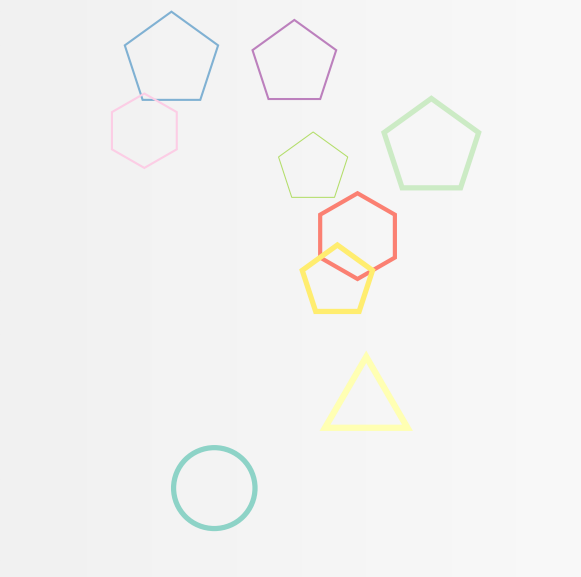[{"shape": "circle", "thickness": 2.5, "radius": 0.35, "center": [0.369, 0.154]}, {"shape": "triangle", "thickness": 3, "radius": 0.41, "center": [0.63, 0.299]}, {"shape": "hexagon", "thickness": 2, "radius": 0.37, "center": [0.615, 0.59]}, {"shape": "pentagon", "thickness": 1, "radius": 0.42, "center": [0.295, 0.894]}, {"shape": "pentagon", "thickness": 0.5, "radius": 0.31, "center": [0.539, 0.708]}, {"shape": "hexagon", "thickness": 1, "radius": 0.32, "center": [0.248, 0.773]}, {"shape": "pentagon", "thickness": 1, "radius": 0.38, "center": [0.506, 0.889]}, {"shape": "pentagon", "thickness": 2.5, "radius": 0.43, "center": [0.742, 0.743]}, {"shape": "pentagon", "thickness": 2.5, "radius": 0.32, "center": [0.58, 0.511]}]